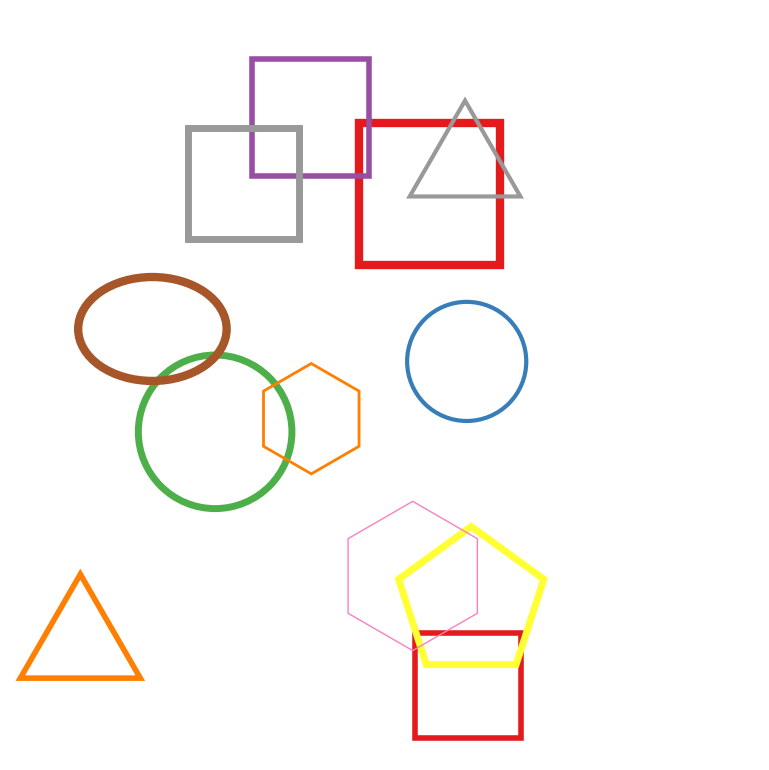[{"shape": "square", "thickness": 2, "radius": 0.34, "center": [0.608, 0.11]}, {"shape": "square", "thickness": 3, "radius": 0.46, "center": [0.558, 0.748]}, {"shape": "circle", "thickness": 1.5, "radius": 0.39, "center": [0.606, 0.531]}, {"shape": "circle", "thickness": 2.5, "radius": 0.5, "center": [0.279, 0.439]}, {"shape": "square", "thickness": 2, "radius": 0.38, "center": [0.403, 0.848]}, {"shape": "triangle", "thickness": 2, "radius": 0.45, "center": [0.104, 0.164]}, {"shape": "hexagon", "thickness": 1, "radius": 0.36, "center": [0.404, 0.456]}, {"shape": "pentagon", "thickness": 2.5, "radius": 0.5, "center": [0.612, 0.217]}, {"shape": "oval", "thickness": 3, "radius": 0.48, "center": [0.198, 0.573]}, {"shape": "hexagon", "thickness": 0.5, "radius": 0.48, "center": [0.536, 0.252]}, {"shape": "triangle", "thickness": 1.5, "radius": 0.41, "center": [0.604, 0.786]}, {"shape": "square", "thickness": 2.5, "radius": 0.36, "center": [0.316, 0.761]}]